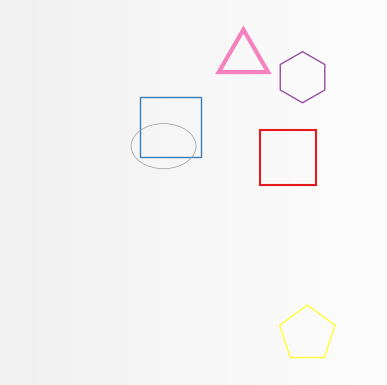[{"shape": "square", "thickness": 1.5, "radius": 0.36, "center": [0.743, 0.591]}, {"shape": "square", "thickness": 1, "radius": 0.39, "center": [0.44, 0.669]}, {"shape": "hexagon", "thickness": 1, "radius": 0.33, "center": [0.781, 0.799]}, {"shape": "pentagon", "thickness": 1, "radius": 0.38, "center": [0.793, 0.132]}, {"shape": "triangle", "thickness": 3, "radius": 0.37, "center": [0.628, 0.85]}, {"shape": "oval", "thickness": 0.5, "radius": 0.42, "center": [0.422, 0.62]}]